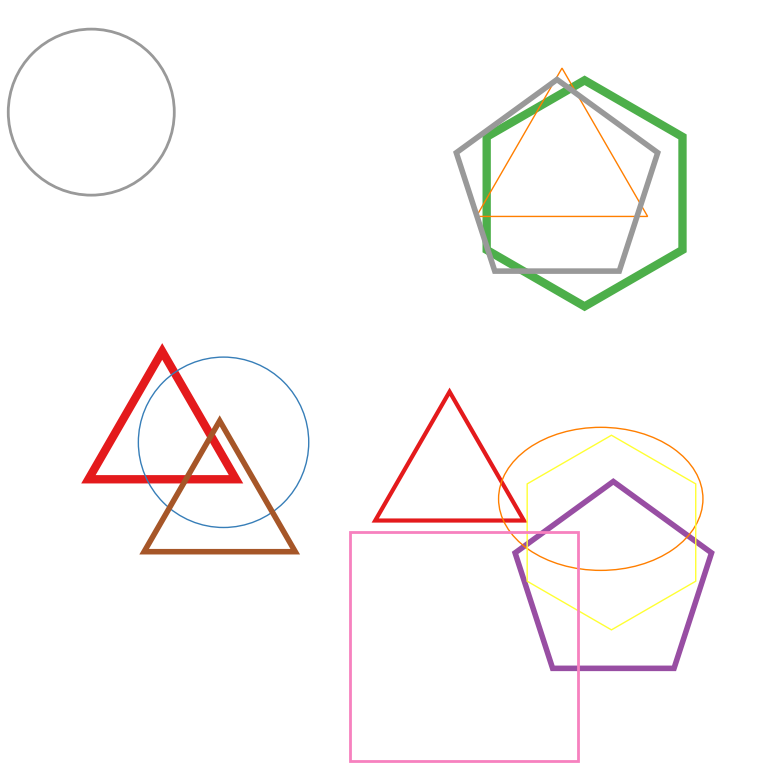[{"shape": "triangle", "thickness": 3, "radius": 0.55, "center": [0.211, 0.433]}, {"shape": "triangle", "thickness": 1.5, "radius": 0.56, "center": [0.584, 0.38]}, {"shape": "circle", "thickness": 0.5, "radius": 0.55, "center": [0.29, 0.426]}, {"shape": "hexagon", "thickness": 3, "radius": 0.73, "center": [0.759, 0.749]}, {"shape": "pentagon", "thickness": 2, "radius": 0.67, "center": [0.797, 0.241]}, {"shape": "oval", "thickness": 0.5, "radius": 0.66, "center": [0.78, 0.352]}, {"shape": "triangle", "thickness": 0.5, "radius": 0.64, "center": [0.73, 0.783]}, {"shape": "hexagon", "thickness": 0.5, "radius": 0.63, "center": [0.794, 0.308]}, {"shape": "triangle", "thickness": 2, "radius": 0.57, "center": [0.285, 0.34]}, {"shape": "square", "thickness": 1, "radius": 0.74, "center": [0.602, 0.161]}, {"shape": "circle", "thickness": 1, "radius": 0.54, "center": [0.119, 0.854]}, {"shape": "pentagon", "thickness": 2, "radius": 0.69, "center": [0.723, 0.759]}]